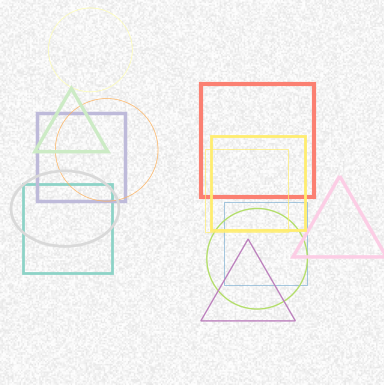[{"shape": "square", "thickness": 2, "radius": 0.58, "center": [0.174, 0.407]}, {"shape": "circle", "thickness": 0.5, "radius": 0.54, "center": [0.235, 0.87]}, {"shape": "square", "thickness": 2.5, "radius": 0.57, "center": [0.21, 0.593]}, {"shape": "square", "thickness": 3, "radius": 0.73, "center": [0.668, 0.635]}, {"shape": "square", "thickness": 0.5, "radius": 0.54, "center": [0.69, 0.368]}, {"shape": "circle", "thickness": 0.5, "radius": 0.67, "center": [0.277, 0.611]}, {"shape": "circle", "thickness": 1, "radius": 0.65, "center": [0.668, 0.328]}, {"shape": "triangle", "thickness": 2.5, "radius": 0.7, "center": [0.882, 0.403]}, {"shape": "oval", "thickness": 2, "radius": 0.7, "center": [0.169, 0.458]}, {"shape": "triangle", "thickness": 1, "radius": 0.71, "center": [0.644, 0.237]}, {"shape": "triangle", "thickness": 2.5, "radius": 0.55, "center": [0.185, 0.661]}, {"shape": "square", "thickness": 0.5, "radius": 0.54, "center": [0.64, 0.505]}, {"shape": "square", "thickness": 2, "radius": 0.61, "center": [0.671, 0.526]}]